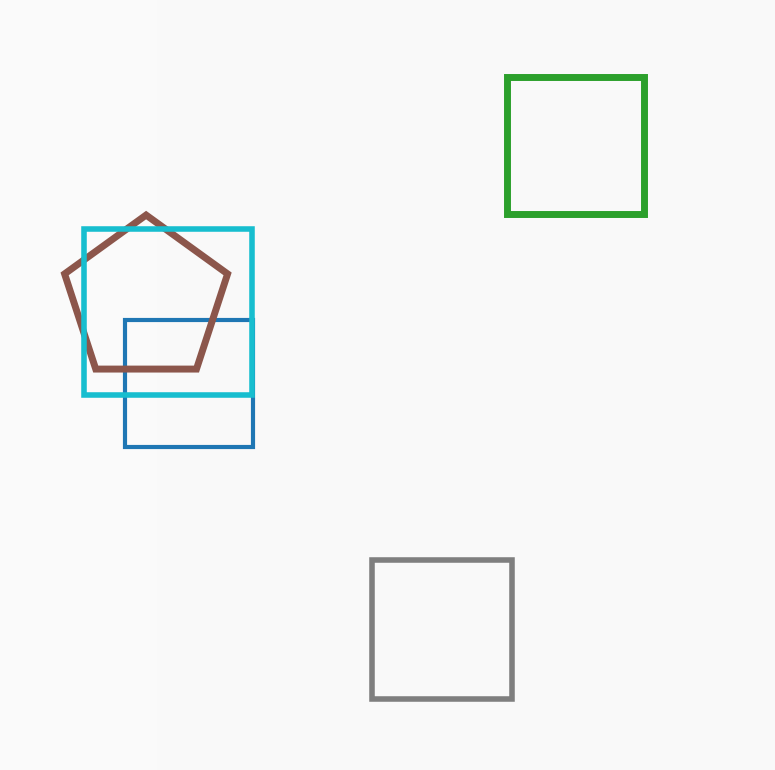[{"shape": "square", "thickness": 1.5, "radius": 0.41, "center": [0.243, 0.502]}, {"shape": "square", "thickness": 2.5, "radius": 0.44, "center": [0.743, 0.811]}, {"shape": "pentagon", "thickness": 2.5, "radius": 0.55, "center": [0.189, 0.61]}, {"shape": "square", "thickness": 2, "radius": 0.45, "center": [0.571, 0.182]}, {"shape": "square", "thickness": 2, "radius": 0.54, "center": [0.217, 0.595]}]